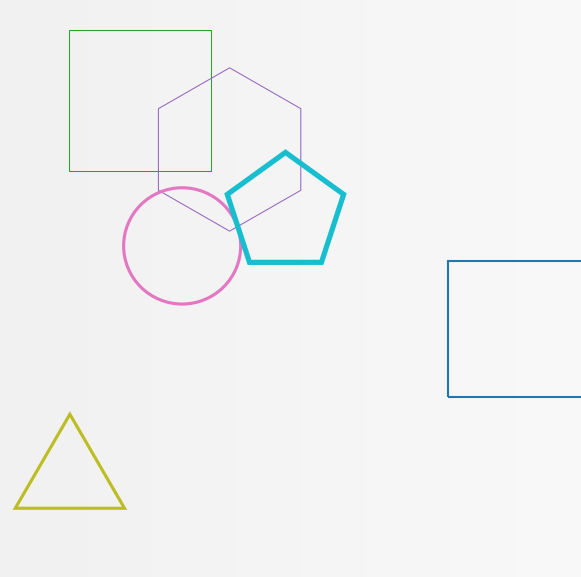[{"shape": "square", "thickness": 1, "radius": 0.59, "center": [0.888, 0.43]}, {"shape": "square", "thickness": 0.5, "radius": 0.61, "center": [0.241, 0.825]}, {"shape": "hexagon", "thickness": 0.5, "radius": 0.71, "center": [0.395, 0.74]}, {"shape": "circle", "thickness": 1.5, "radius": 0.5, "center": [0.313, 0.573]}, {"shape": "triangle", "thickness": 1.5, "radius": 0.54, "center": [0.12, 0.173]}, {"shape": "pentagon", "thickness": 2.5, "radius": 0.53, "center": [0.491, 0.63]}]